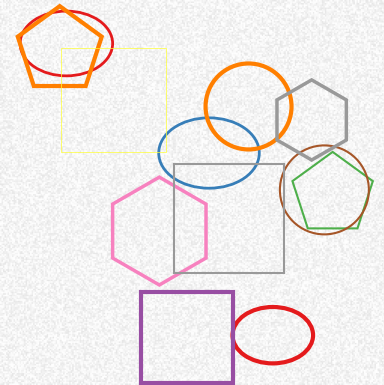[{"shape": "oval", "thickness": 3, "radius": 0.52, "center": [0.709, 0.129]}, {"shape": "oval", "thickness": 2, "radius": 0.6, "center": [0.172, 0.887]}, {"shape": "oval", "thickness": 2, "radius": 0.65, "center": [0.543, 0.603]}, {"shape": "pentagon", "thickness": 1.5, "radius": 0.55, "center": [0.864, 0.496]}, {"shape": "square", "thickness": 3, "radius": 0.59, "center": [0.486, 0.123]}, {"shape": "circle", "thickness": 3, "radius": 0.56, "center": [0.646, 0.723]}, {"shape": "pentagon", "thickness": 3, "radius": 0.57, "center": [0.155, 0.869]}, {"shape": "square", "thickness": 0.5, "radius": 0.68, "center": [0.295, 0.74]}, {"shape": "circle", "thickness": 1.5, "radius": 0.58, "center": [0.843, 0.507]}, {"shape": "hexagon", "thickness": 2.5, "radius": 0.7, "center": [0.414, 0.4]}, {"shape": "square", "thickness": 1.5, "radius": 0.71, "center": [0.594, 0.432]}, {"shape": "hexagon", "thickness": 2.5, "radius": 0.52, "center": [0.809, 0.688]}]